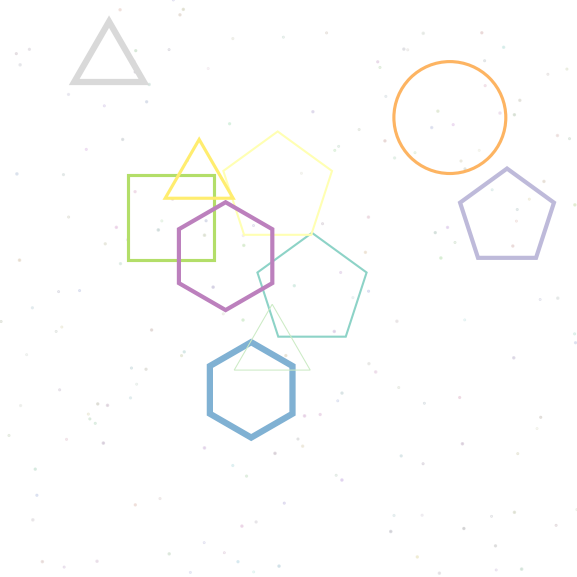[{"shape": "pentagon", "thickness": 1, "radius": 0.5, "center": [0.54, 0.497]}, {"shape": "pentagon", "thickness": 1, "radius": 0.49, "center": [0.481, 0.673]}, {"shape": "pentagon", "thickness": 2, "radius": 0.43, "center": [0.878, 0.622]}, {"shape": "hexagon", "thickness": 3, "radius": 0.41, "center": [0.435, 0.324]}, {"shape": "circle", "thickness": 1.5, "radius": 0.48, "center": [0.779, 0.796]}, {"shape": "square", "thickness": 1.5, "radius": 0.37, "center": [0.296, 0.623]}, {"shape": "triangle", "thickness": 3, "radius": 0.35, "center": [0.189, 0.892]}, {"shape": "hexagon", "thickness": 2, "radius": 0.47, "center": [0.391, 0.556]}, {"shape": "triangle", "thickness": 0.5, "radius": 0.38, "center": [0.471, 0.396]}, {"shape": "triangle", "thickness": 1.5, "radius": 0.34, "center": [0.345, 0.69]}]